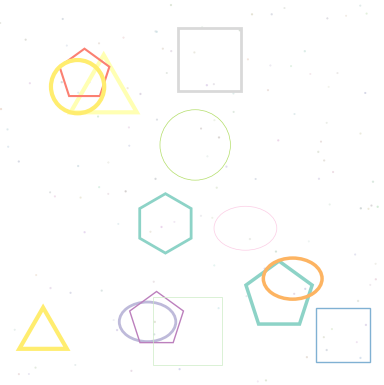[{"shape": "hexagon", "thickness": 2, "radius": 0.39, "center": [0.43, 0.42]}, {"shape": "pentagon", "thickness": 2.5, "radius": 0.45, "center": [0.725, 0.231]}, {"shape": "triangle", "thickness": 3, "radius": 0.5, "center": [0.269, 0.758]}, {"shape": "oval", "thickness": 2, "radius": 0.37, "center": [0.383, 0.164]}, {"shape": "pentagon", "thickness": 1.5, "radius": 0.34, "center": [0.219, 0.806]}, {"shape": "square", "thickness": 1, "radius": 0.35, "center": [0.892, 0.13]}, {"shape": "oval", "thickness": 2.5, "radius": 0.38, "center": [0.76, 0.276]}, {"shape": "circle", "thickness": 0.5, "radius": 0.46, "center": [0.507, 0.624]}, {"shape": "oval", "thickness": 0.5, "radius": 0.41, "center": [0.637, 0.407]}, {"shape": "square", "thickness": 2, "radius": 0.41, "center": [0.545, 0.845]}, {"shape": "pentagon", "thickness": 1, "radius": 0.37, "center": [0.407, 0.169]}, {"shape": "square", "thickness": 0.5, "radius": 0.45, "center": [0.487, 0.14]}, {"shape": "triangle", "thickness": 3, "radius": 0.36, "center": [0.112, 0.13]}, {"shape": "circle", "thickness": 3, "radius": 0.35, "center": [0.202, 0.775]}]